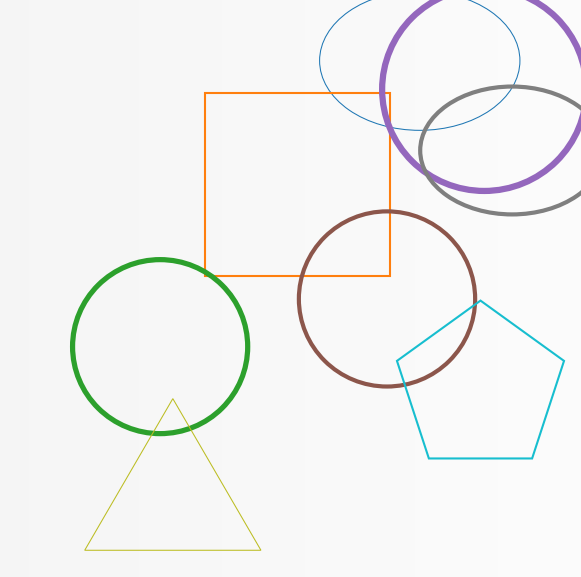[{"shape": "oval", "thickness": 0.5, "radius": 0.86, "center": [0.722, 0.894]}, {"shape": "square", "thickness": 1, "radius": 0.79, "center": [0.512, 0.68]}, {"shape": "circle", "thickness": 2.5, "radius": 0.75, "center": [0.275, 0.399]}, {"shape": "circle", "thickness": 3, "radius": 0.88, "center": [0.833, 0.844]}, {"shape": "circle", "thickness": 2, "radius": 0.76, "center": [0.666, 0.481]}, {"shape": "oval", "thickness": 2, "radius": 0.79, "center": [0.881, 0.739]}, {"shape": "triangle", "thickness": 0.5, "radius": 0.88, "center": [0.297, 0.134]}, {"shape": "pentagon", "thickness": 1, "radius": 0.76, "center": [0.827, 0.328]}]